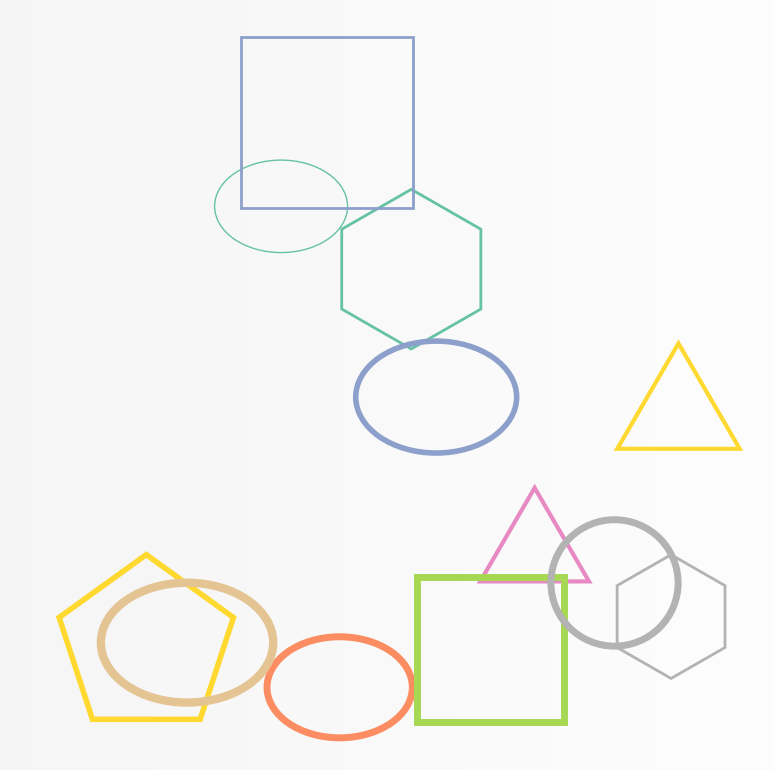[{"shape": "oval", "thickness": 0.5, "radius": 0.43, "center": [0.363, 0.732]}, {"shape": "hexagon", "thickness": 1, "radius": 0.52, "center": [0.531, 0.65]}, {"shape": "oval", "thickness": 2.5, "radius": 0.47, "center": [0.438, 0.107]}, {"shape": "square", "thickness": 1, "radius": 0.56, "center": [0.422, 0.841]}, {"shape": "oval", "thickness": 2, "radius": 0.52, "center": [0.563, 0.484]}, {"shape": "triangle", "thickness": 1.5, "radius": 0.41, "center": [0.69, 0.285]}, {"shape": "square", "thickness": 2.5, "radius": 0.47, "center": [0.633, 0.156]}, {"shape": "pentagon", "thickness": 2, "radius": 0.59, "center": [0.189, 0.161]}, {"shape": "triangle", "thickness": 1.5, "radius": 0.46, "center": [0.875, 0.463]}, {"shape": "oval", "thickness": 3, "radius": 0.56, "center": [0.241, 0.165]}, {"shape": "circle", "thickness": 2.5, "radius": 0.41, "center": [0.793, 0.243]}, {"shape": "hexagon", "thickness": 1, "radius": 0.4, "center": [0.866, 0.199]}]